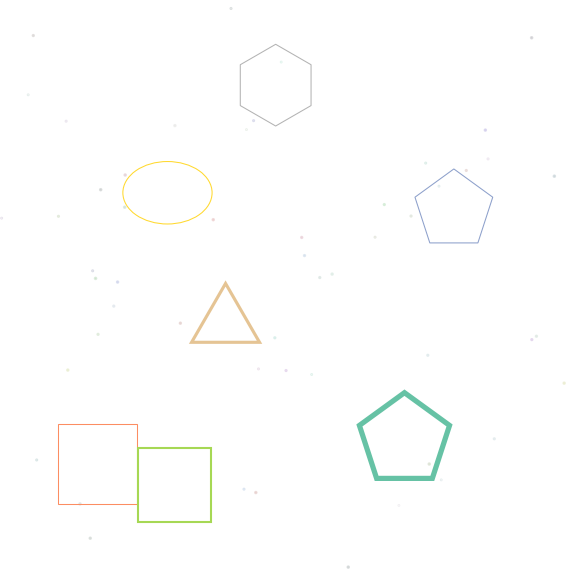[{"shape": "pentagon", "thickness": 2.5, "radius": 0.41, "center": [0.7, 0.237]}, {"shape": "square", "thickness": 0.5, "radius": 0.35, "center": [0.169, 0.195]}, {"shape": "pentagon", "thickness": 0.5, "radius": 0.35, "center": [0.786, 0.636]}, {"shape": "square", "thickness": 1, "radius": 0.32, "center": [0.302, 0.159]}, {"shape": "oval", "thickness": 0.5, "radius": 0.39, "center": [0.29, 0.665]}, {"shape": "triangle", "thickness": 1.5, "radius": 0.34, "center": [0.391, 0.44]}, {"shape": "hexagon", "thickness": 0.5, "radius": 0.35, "center": [0.477, 0.852]}]